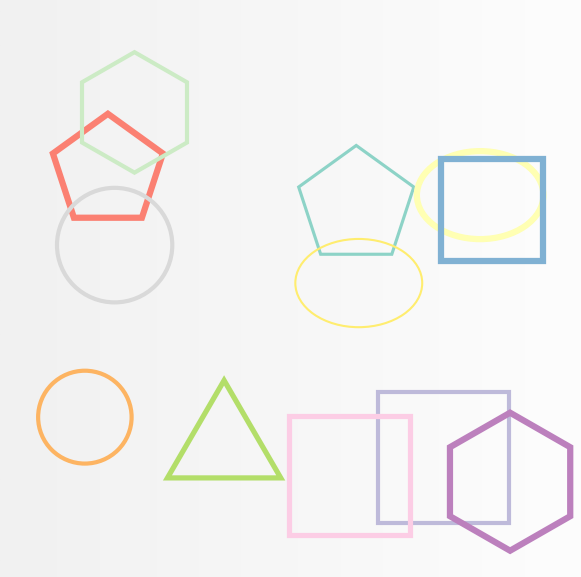[{"shape": "pentagon", "thickness": 1.5, "radius": 0.52, "center": [0.613, 0.643]}, {"shape": "oval", "thickness": 3, "radius": 0.54, "center": [0.826, 0.661]}, {"shape": "square", "thickness": 2, "radius": 0.57, "center": [0.763, 0.207]}, {"shape": "pentagon", "thickness": 3, "radius": 0.5, "center": [0.186, 0.703]}, {"shape": "square", "thickness": 3, "radius": 0.44, "center": [0.847, 0.636]}, {"shape": "circle", "thickness": 2, "radius": 0.4, "center": [0.146, 0.277]}, {"shape": "triangle", "thickness": 2.5, "radius": 0.56, "center": [0.386, 0.228]}, {"shape": "square", "thickness": 2.5, "radius": 0.52, "center": [0.601, 0.176]}, {"shape": "circle", "thickness": 2, "radius": 0.5, "center": [0.197, 0.575]}, {"shape": "hexagon", "thickness": 3, "radius": 0.6, "center": [0.878, 0.165]}, {"shape": "hexagon", "thickness": 2, "radius": 0.52, "center": [0.231, 0.805]}, {"shape": "oval", "thickness": 1, "radius": 0.55, "center": [0.617, 0.509]}]